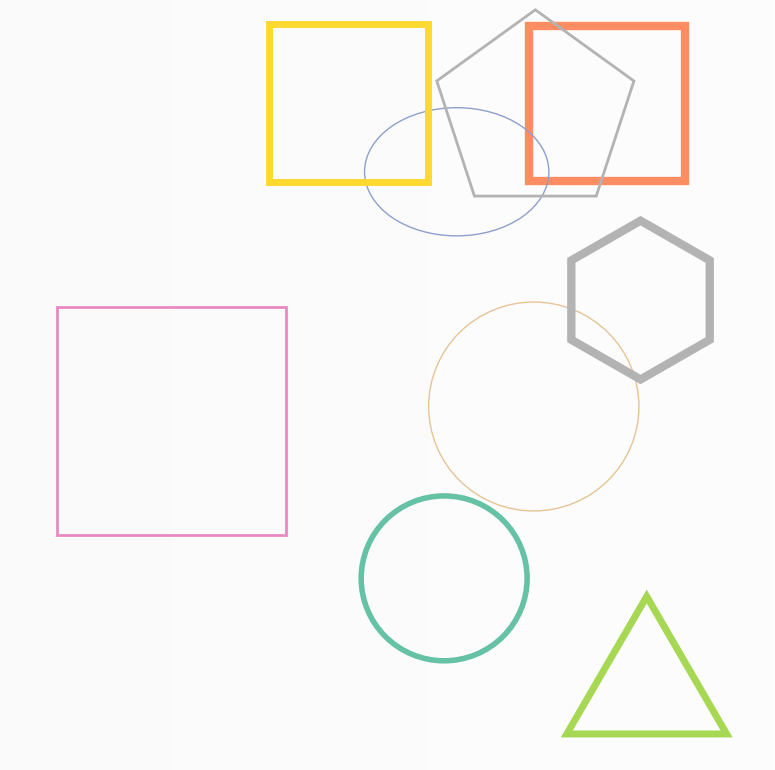[{"shape": "circle", "thickness": 2, "radius": 0.54, "center": [0.573, 0.249]}, {"shape": "square", "thickness": 3, "radius": 0.5, "center": [0.783, 0.866]}, {"shape": "oval", "thickness": 0.5, "radius": 0.59, "center": [0.589, 0.777]}, {"shape": "square", "thickness": 1, "radius": 0.74, "center": [0.221, 0.453]}, {"shape": "triangle", "thickness": 2.5, "radius": 0.6, "center": [0.834, 0.106]}, {"shape": "square", "thickness": 2.5, "radius": 0.51, "center": [0.449, 0.867]}, {"shape": "circle", "thickness": 0.5, "radius": 0.68, "center": [0.689, 0.472]}, {"shape": "hexagon", "thickness": 3, "radius": 0.52, "center": [0.827, 0.61]}, {"shape": "pentagon", "thickness": 1, "radius": 0.67, "center": [0.691, 0.854]}]